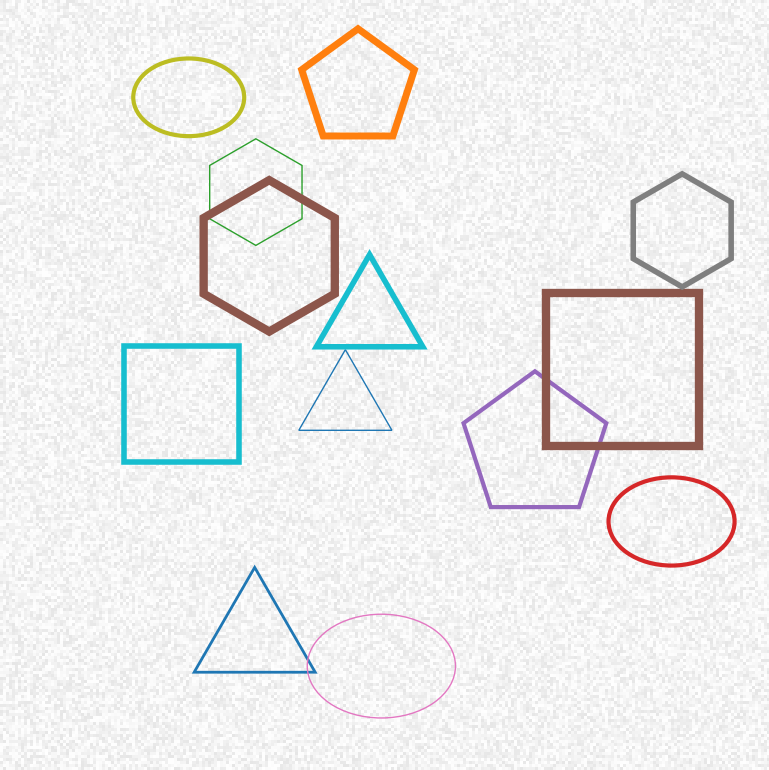[{"shape": "triangle", "thickness": 0.5, "radius": 0.35, "center": [0.449, 0.476]}, {"shape": "triangle", "thickness": 1, "radius": 0.45, "center": [0.331, 0.172]}, {"shape": "pentagon", "thickness": 2.5, "radius": 0.38, "center": [0.465, 0.886]}, {"shape": "hexagon", "thickness": 0.5, "radius": 0.35, "center": [0.332, 0.751]}, {"shape": "oval", "thickness": 1.5, "radius": 0.41, "center": [0.872, 0.323]}, {"shape": "pentagon", "thickness": 1.5, "radius": 0.49, "center": [0.695, 0.42]}, {"shape": "square", "thickness": 3, "radius": 0.5, "center": [0.808, 0.52]}, {"shape": "hexagon", "thickness": 3, "radius": 0.49, "center": [0.35, 0.668]}, {"shape": "oval", "thickness": 0.5, "radius": 0.48, "center": [0.495, 0.135]}, {"shape": "hexagon", "thickness": 2, "radius": 0.37, "center": [0.886, 0.701]}, {"shape": "oval", "thickness": 1.5, "radius": 0.36, "center": [0.245, 0.874]}, {"shape": "square", "thickness": 2, "radius": 0.37, "center": [0.235, 0.475]}, {"shape": "triangle", "thickness": 2, "radius": 0.4, "center": [0.48, 0.59]}]